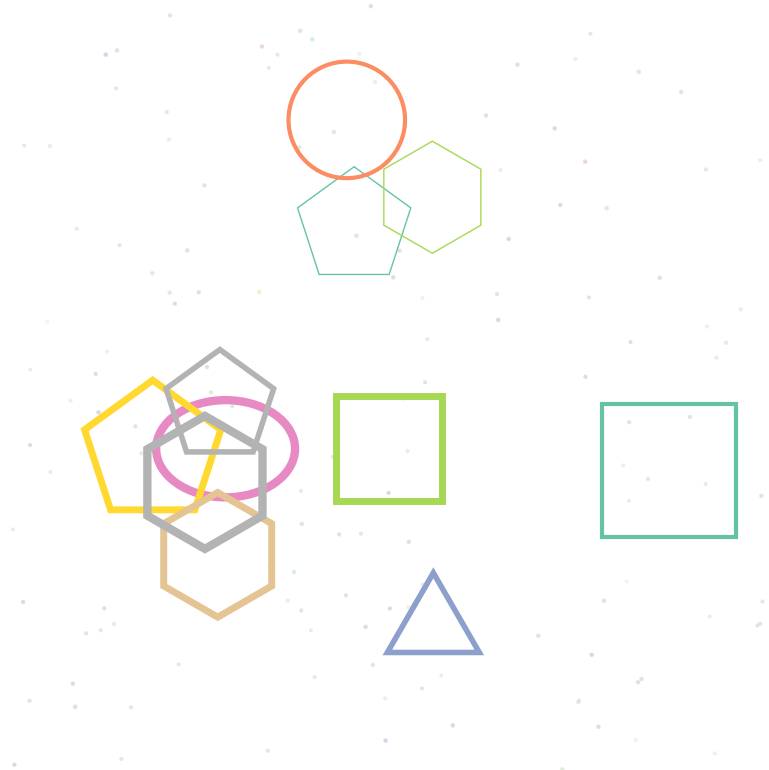[{"shape": "square", "thickness": 1.5, "radius": 0.43, "center": [0.869, 0.389]}, {"shape": "pentagon", "thickness": 0.5, "radius": 0.39, "center": [0.46, 0.706]}, {"shape": "circle", "thickness": 1.5, "radius": 0.38, "center": [0.45, 0.844]}, {"shape": "triangle", "thickness": 2, "radius": 0.34, "center": [0.563, 0.187]}, {"shape": "oval", "thickness": 3, "radius": 0.45, "center": [0.293, 0.417]}, {"shape": "square", "thickness": 2.5, "radius": 0.34, "center": [0.505, 0.418]}, {"shape": "hexagon", "thickness": 0.5, "radius": 0.36, "center": [0.561, 0.744]}, {"shape": "pentagon", "thickness": 2.5, "radius": 0.47, "center": [0.198, 0.413]}, {"shape": "hexagon", "thickness": 2.5, "radius": 0.4, "center": [0.283, 0.279]}, {"shape": "hexagon", "thickness": 3, "radius": 0.43, "center": [0.266, 0.373]}, {"shape": "pentagon", "thickness": 2, "radius": 0.37, "center": [0.285, 0.473]}]